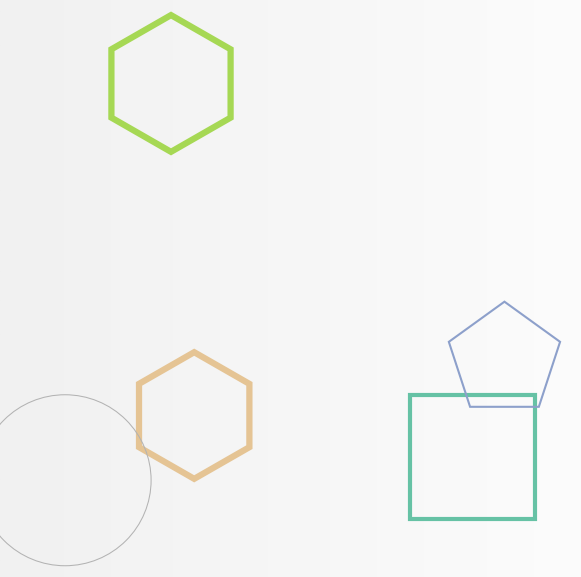[{"shape": "square", "thickness": 2, "radius": 0.54, "center": [0.813, 0.208]}, {"shape": "pentagon", "thickness": 1, "radius": 0.5, "center": [0.868, 0.376]}, {"shape": "hexagon", "thickness": 3, "radius": 0.59, "center": [0.294, 0.855]}, {"shape": "hexagon", "thickness": 3, "radius": 0.55, "center": [0.334, 0.28]}, {"shape": "circle", "thickness": 0.5, "radius": 0.74, "center": [0.112, 0.168]}]